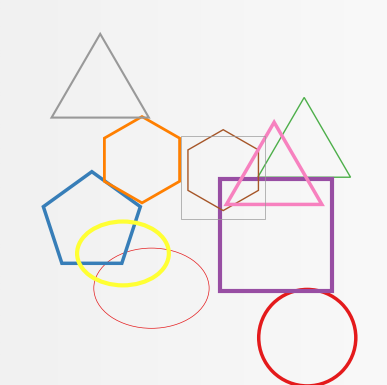[{"shape": "oval", "thickness": 0.5, "radius": 0.74, "center": [0.391, 0.251]}, {"shape": "circle", "thickness": 2.5, "radius": 0.63, "center": [0.793, 0.123]}, {"shape": "pentagon", "thickness": 2.5, "radius": 0.66, "center": [0.237, 0.423]}, {"shape": "triangle", "thickness": 1, "radius": 0.69, "center": [0.785, 0.609]}, {"shape": "square", "thickness": 3, "radius": 0.73, "center": [0.712, 0.39]}, {"shape": "hexagon", "thickness": 2, "radius": 0.56, "center": [0.366, 0.585]}, {"shape": "oval", "thickness": 3, "radius": 0.59, "center": [0.317, 0.342]}, {"shape": "hexagon", "thickness": 1, "radius": 0.53, "center": [0.576, 0.558]}, {"shape": "triangle", "thickness": 2.5, "radius": 0.71, "center": [0.707, 0.54]}, {"shape": "square", "thickness": 0.5, "radius": 0.54, "center": [0.575, 0.538]}, {"shape": "triangle", "thickness": 1.5, "radius": 0.72, "center": [0.259, 0.767]}]